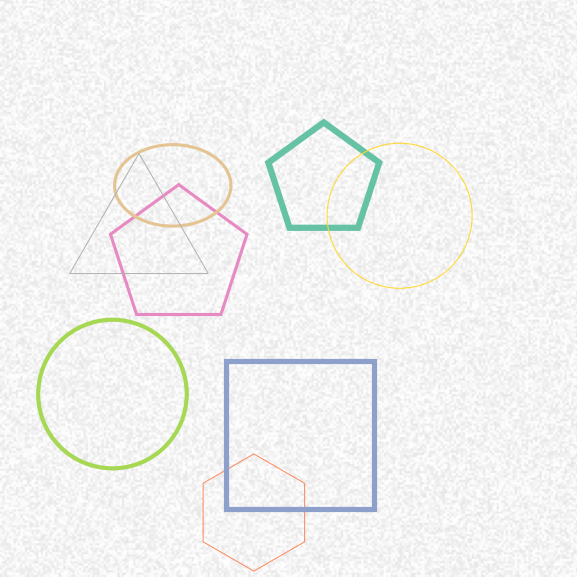[{"shape": "pentagon", "thickness": 3, "radius": 0.5, "center": [0.561, 0.686]}, {"shape": "hexagon", "thickness": 0.5, "radius": 0.51, "center": [0.44, 0.112]}, {"shape": "square", "thickness": 2.5, "radius": 0.64, "center": [0.52, 0.246]}, {"shape": "pentagon", "thickness": 1.5, "radius": 0.62, "center": [0.31, 0.555]}, {"shape": "circle", "thickness": 2, "radius": 0.64, "center": [0.195, 0.317]}, {"shape": "circle", "thickness": 0.5, "radius": 0.63, "center": [0.692, 0.626]}, {"shape": "oval", "thickness": 1.5, "radius": 0.5, "center": [0.299, 0.678]}, {"shape": "triangle", "thickness": 0.5, "radius": 0.69, "center": [0.241, 0.595]}]